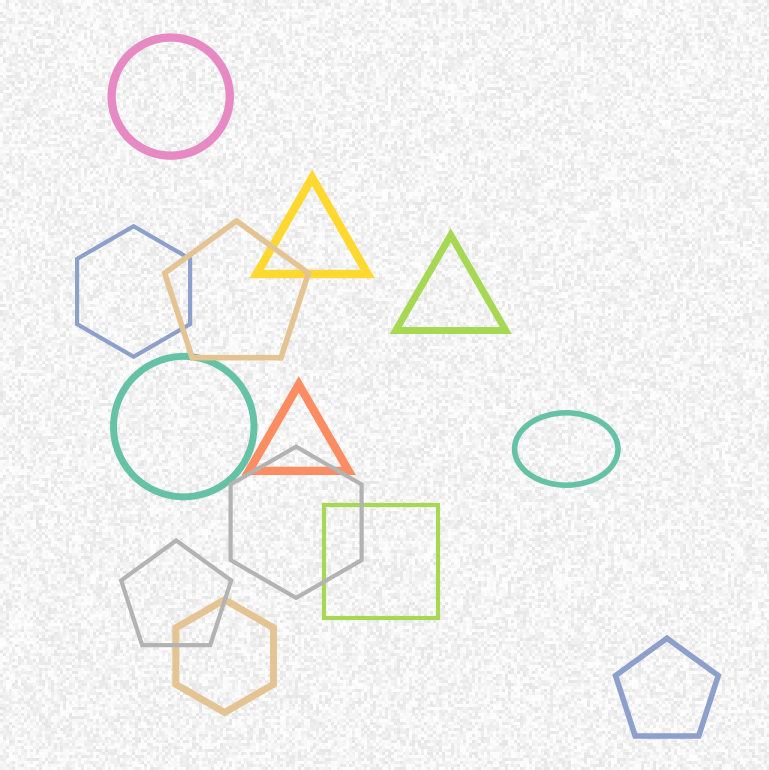[{"shape": "oval", "thickness": 2, "radius": 0.34, "center": [0.735, 0.417]}, {"shape": "circle", "thickness": 2.5, "radius": 0.46, "center": [0.239, 0.446]}, {"shape": "triangle", "thickness": 3, "radius": 0.37, "center": [0.388, 0.426]}, {"shape": "pentagon", "thickness": 2, "radius": 0.35, "center": [0.866, 0.101]}, {"shape": "hexagon", "thickness": 1.5, "radius": 0.42, "center": [0.174, 0.621]}, {"shape": "circle", "thickness": 3, "radius": 0.38, "center": [0.222, 0.875]}, {"shape": "triangle", "thickness": 2.5, "radius": 0.41, "center": [0.585, 0.612]}, {"shape": "square", "thickness": 1.5, "radius": 0.37, "center": [0.495, 0.271]}, {"shape": "triangle", "thickness": 3, "radius": 0.42, "center": [0.405, 0.686]}, {"shape": "hexagon", "thickness": 2.5, "radius": 0.37, "center": [0.292, 0.148]}, {"shape": "pentagon", "thickness": 2, "radius": 0.49, "center": [0.307, 0.615]}, {"shape": "pentagon", "thickness": 1.5, "radius": 0.38, "center": [0.229, 0.223]}, {"shape": "hexagon", "thickness": 1.5, "radius": 0.49, "center": [0.385, 0.322]}]